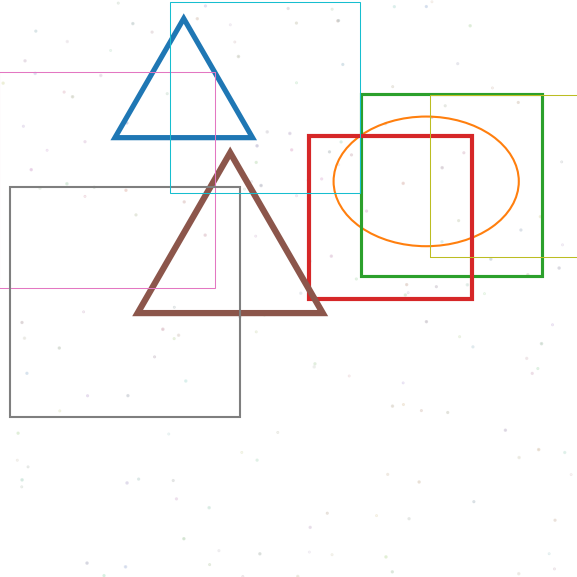[{"shape": "triangle", "thickness": 2.5, "radius": 0.69, "center": [0.318, 0.83]}, {"shape": "oval", "thickness": 1, "radius": 0.8, "center": [0.738, 0.685]}, {"shape": "square", "thickness": 1.5, "radius": 0.79, "center": [0.782, 0.679]}, {"shape": "square", "thickness": 2, "radius": 0.7, "center": [0.676, 0.622]}, {"shape": "triangle", "thickness": 3, "radius": 0.93, "center": [0.399, 0.55]}, {"shape": "square", "thickness": 0.5, "radius": 0.93, "center": [0.186, 0.687]}, {"shape": "square", "thickness": 1, "radius": 0.99, "center": [0.216, 0.477]}, {"shape": "square", "thickness": 0.5, "radius": 0.7, "center": [0.886, 0.695]}, {"shape": "square", "thickness": 0.5, "radius": 0.82, "center": [0.459, 0.83]}]